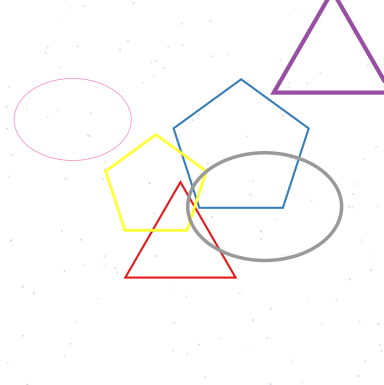[{"shape": "triangle", "thickness": 1.5, "radius": 0.83, "center": [0.469, 0.362]}, {"shape": "pentagon", "thickness": 1.5, "radius": 0.92, "center": [0.626, 0.61]}, {"shape": "triangle", "thickness": 3, "radius": 0.88, "center": [0.863, 0.847]}, {"shape": "pentagon", "thickness": 2, "radius": 0.69, "center": [0.405, 0.513]}, {"shape": "oval", "thickness": 0.5, "radius": 0.76, "center": [0.189, 0.69]}, {"shape": "oval", "thickness": 2.5, "radius": 1.0, "center": [0.688, 0.463]}]